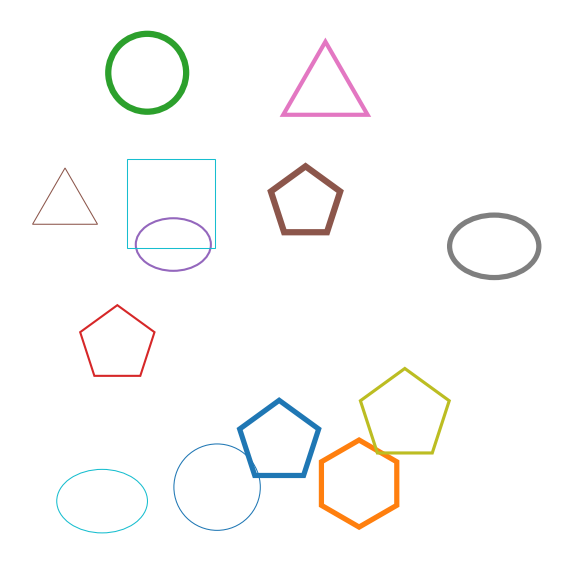[{"shape": "pentagon", "thickness": 2.5, "radius": 0.36, "center": [0.483, 0.234]}, {"shape": "circle", "thickness": 0.5, "radius": 0.37, "center": [0.376, 0.156]}, {"shape": "hexagon", "thickness": 2.5, "radius": 0.38, "center": [0.622, 0.162]}, {"shape": "circle", "thickness": 3, "radius": 0.34, "center": [0.255, 0.873]}, {"shape": "pentagon", "thickness": 1, "radius": 0.34, "center": [0.203, 0.403]}, {"shape": "oval", "thickness": 1, "radius": 0.33, "center": [0.3, 0.576]}, {"shape": "triangle", "thickness": 0.5, "radius": 0.32, "center": [0.113, 0.643]}, {"shape": "pentagon", "thickness": 3, "radius": 0.32, "center": [0.529, 0.648]}, {"shape": "triangle", "thickness": 2, "radius": 0.42, "center": [0.563, 0.843]}, {"shape": "oval", "thickness": 2.5, "radius": 0.39, "center": [0.856, 0.573]}, {"shape": "pentagon", "thickness": 1.5, "radius": 0.4, "center": [0.701, 0.28]}, {"shape": "oval", "thickness": 0.5, "radius": 0.39, "center": [0.177, 0.131]}, {"shape": "square", "thickness": 0.5, "radius": 0.38, "center": [0.296, 0.647]}]